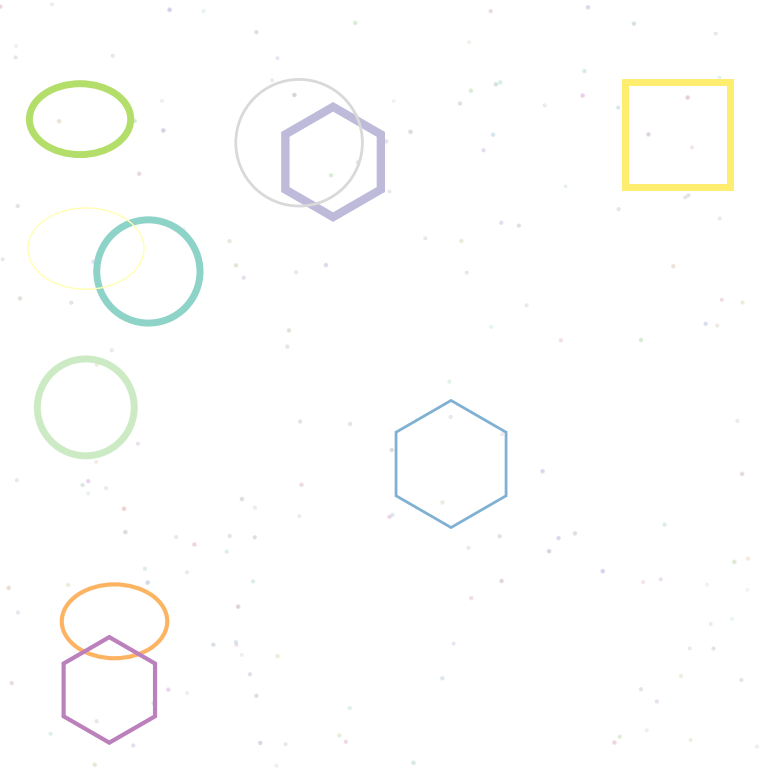[{"shape": "circle", "thickness": 2.5, "radius": 0.34, "center": [0.193, 0.647]}, {"shape": "oval", "thickness": 0.5, "radius": 0.38, "center": [0.112, 0.677]}, {"shape": "hexagon", "thickness": 3, "radius": 0.36, "center": [0.433, 0.79]}, {"shape": "hexagon", "thickness": 1, "radius": 0.41, "center": [0.586, 0.397]}, {"shape": "oval", "thickness": 1.5, "radius": 0.34, "center": [0.149, 0.193]}, {"shape": "oval", "thickness": 2.5, "radius": 0.33, "center": [0.104, 0.845]}, {"shape": "circle", "thickness": 1, "radius": 0.41, "center": [0.388, 0.815]}, {"shape": "hexagon", "thickness": 1.5, "radius": 0.34, "center": [0.142, 0.104]}, {"shape": "circle", "thickness": 2.5, "radius": 0.31, "center": [0.111, 0.471]}, {"shape": "square", "thickness": 2.5, "radius": 0.34, "center": [0.88, 0.825]}]